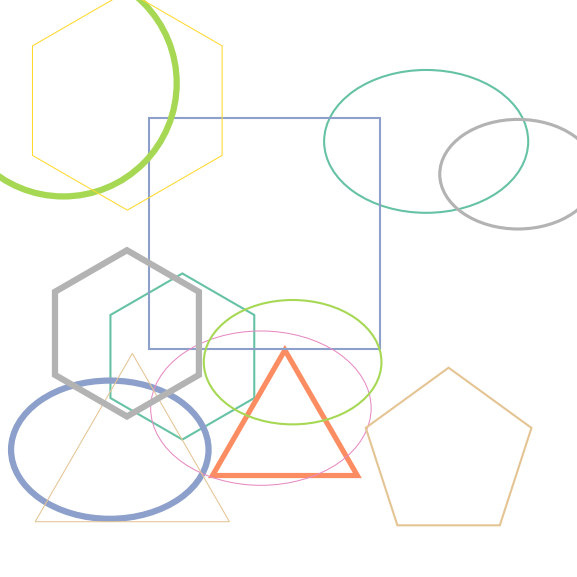[{"shape": "hexagon", "thickness": 1, "radius": 0.72, "center": [0.316, 0.382]}, {"shape": "oval", "thickness": 1, "radius": 0.88, "center": [0.738, 0.754]}, {"shape": "triangle", "thickness": 2.5, "radius": 0.72, "center": [0.493, 0.248]}, {"shape": "oval", "thickness": 3, "radius": 0.85, "center": [0.19, 0.22]}, {"shape": "square", "thickness": 1, "radius": 1.0, "center": [0.458, 0.595]}, {"shape": "oval", "thickness": 0.5, "radius": 0.95, "center": [0.452, 0.292]}, {"shape": "oval", "thickness": 1, "radius": 0.77, "center": [0.507, 0.372]}, {"shape": "circle", "thickness": 3, "radius": 0.98, "center": [0.11, 0.855]}, {"shape": "hexagon", "thickness": 0.5, "radius": 0.95, "center": [0.22, 0.825]}, {"shape": "pentagon", "thickness": 1, "radius": 0.75, "center": [0.777, 0.212]}, {"shape": "triangle", "thickness": 0.5, "radius": 0.97, "center": [0.229, 0.193]}, {"shape": "hexagon", "thickness": 3, "radius": 0.72, "center": [0.22, 0.422]}, {"shape": "oval", "thickness": 1.5, "radius": 0.68, "center": [0.897, 0.697]}]